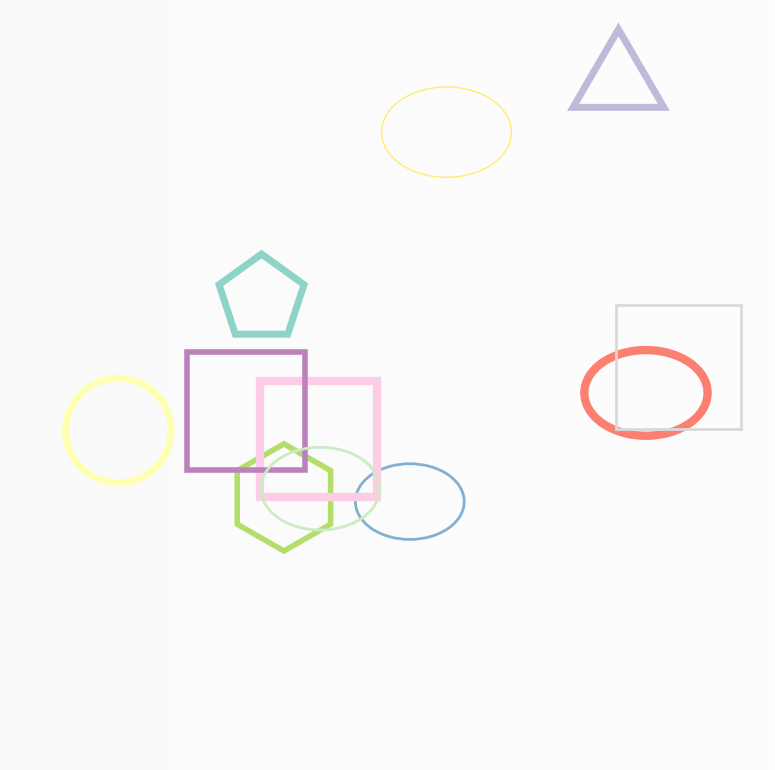[{"shape": "pentagon", "thickness": 2.5, "radius": 0.29, "center": [0.337, 0.613]}, {"shape": "circle", "thickness": 2.5, "radius": 0.34, "center": [0.153, 0.441]}, {"shape": "triangle", "thickness": 2.5, "radius": 0.34, "center": [0.798, 0.894]}, {"shape": "oval", "thickness": 3, "radius": 0.4, "center": [0.834, 0.49]}, {"shape": "oval", "thickness": 1, "radius": 0.35, "center": [0.529, 0.349]}, {"shape": "hexagon", "thickness": 2, "radius": 0.35, "center": [0.366, 0.354]}, {"shape": "square", "thickness": 3, "radius": 0.38, "center": [0.411, 0.43]}, {"shape": "square", "thickness": 1, "radius": 0.4, "center": [0.876, 0.523]}, {"shape": "square", "thickness": 2, "radius": 0.38, "center": [0.317, 0.466]}, {"shape": "oval", "thickness": 1, "radius": 0.38, "center": [0.413, 0.365]}, {"shape": "oval", "thickness": 0.5, "radius": 0.42, "center": [0.576, 0.828]}]